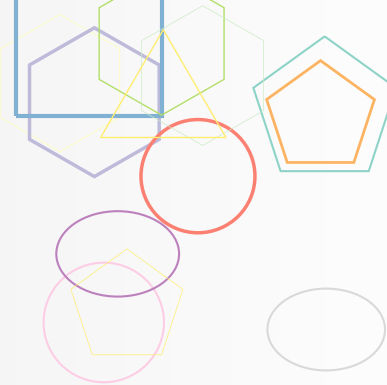[{"shape": "pentagon", "thickness": 1.5, "radius": 0.97, "center": [0.838, 0.712]}, {"shape": "hexagon", "thickness": 0.5, "radius": 0.89, "center": [0.155, 0.784]}, {"shape": "hexagon", "thickness": 2.5, "radius": 0.97, "center": [0.243, 0.735]}, {"shape": "circle", "thickness": 2.5, "radius": 0.74, "center": [0.511, 0.542]}, {"shape": "square", "thickness": 3, "radius": 0.94, "center": [0.23, 0.886]}, {"shape": "pentagon", "thickness": 2, "radius": 0.73, "center": [0.827, 0.696]}, {"shape": "hexagon", "thickness": 1, "radius": 0.93, "center": [0.417, 0.887]}, {"shape": "circle", "thickness": 1.5, "radius": 0.78, "center": [0.268, 0.162]}, {"shape": "oval", "thickness": 1.5, "radius": 0.76, "center": [0.842, 0.144]}, {"shape": "oval", "thickness": 1.5, "radius": 0.79, "center": [0.304, 0.341]}, {"shape": "hexagon", "thickness": 0.5, "radius": 0.91, "center": [0.523, 0.804]}, {"shape": "pentagon", "thickness": 0.5, "radius": 0.76, "center": [0.327, 0.201]}, {"shape": "triangle", "thickness": 1, "radius": 0.93, "center": [0.421, 0.736]}]